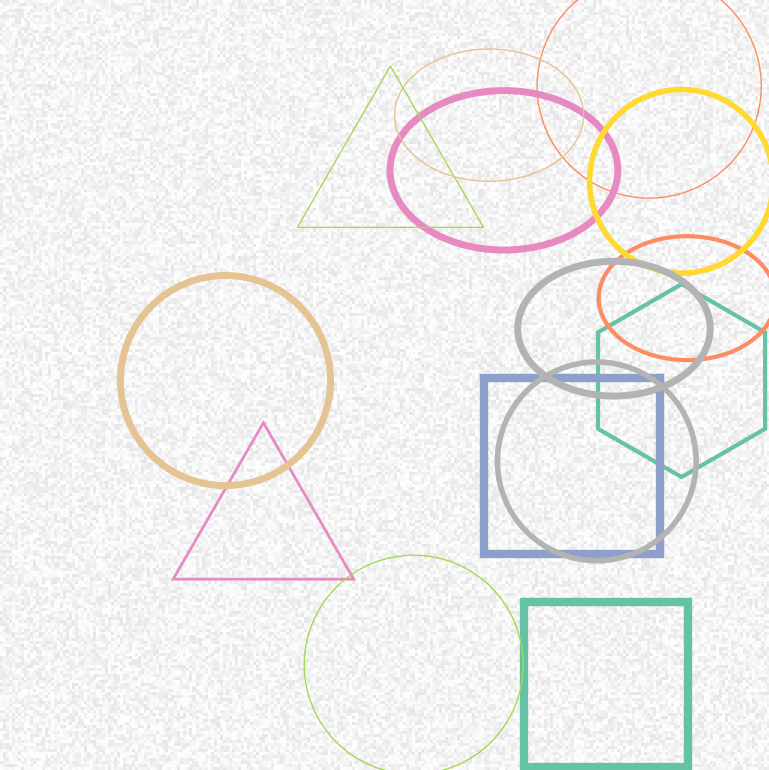[{"shape": "square", "thickness": 3, "radius": 0.53, "center": [0.787, 0.111]}, {"shape": "hexagon", "thickness": 1.5, "radius": 0.63, "center": [0.885, 0.506]}, {"shape": "circle", "thickness": 0.5, "radius": 0.73, "center": [0.843, 0.888]}, {"shape": "oval", "thickness": 1.5, "radius": 0.57, "center": [0.892, 0.613]}, {"shape": "square", "thickness": 3, "radius": 0.57, "center": [0.743, 0.395]}, {"shape": "triangle", "thickness": 1, "radius": 0.68, "center": [0.342, 0.316]}, {"shape": "oval", "thickness": 2.5, "radius": 0.74, "center": [0.654, 0.779]}, {"shape": "circle", "thickness": 0.5, "radius": 0.71, "center": [0.537, 0.137]}, {"shape": "triangle", "thickness": 0.5, "radius": 0.7, "center": [0.507, 0.775]}, {"shape": "circle", "thickness": 2, "radius": 0.6, "center": [0.885, 0.764]}, {"shape": "circle", "thickness": 2.5, "radius": 0.68, "center": [0.293, 0.506]}, {"shape": "oval", "thickness": 0.5, "radius": 0.61, "center": [0.635, 0.85]}, {"shape": "oval", "thickness": 2.5, "radius": 0.63, "center": [0.797, 0.573]}, {"shape": "circle", "thickness": 2, "radius": 0.65, "center": [0.775, 0.401]}]